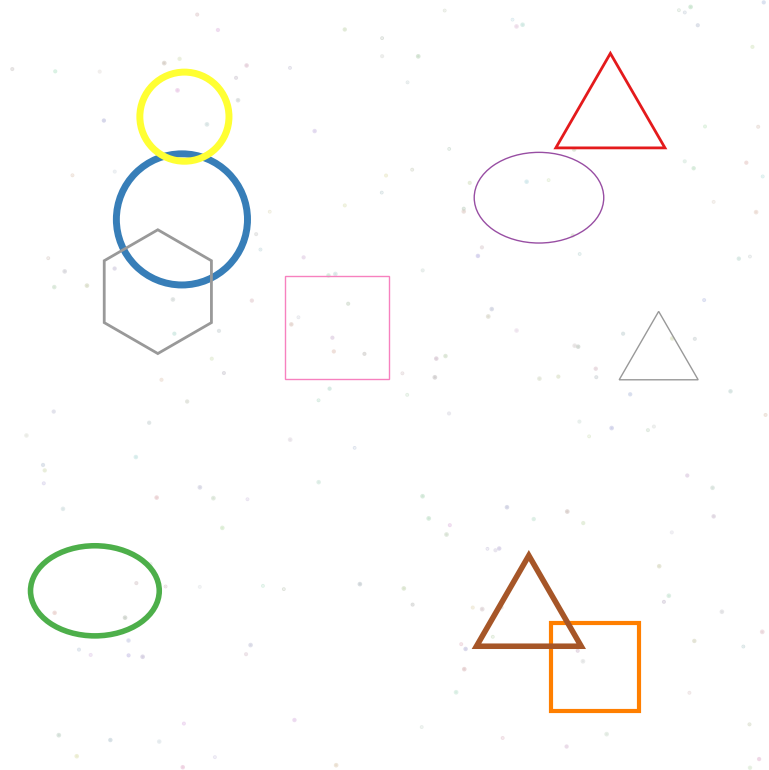[{"shape": "triangle", "thickness": 1, "radius": 0.41, "center": [0.793, 0.849]}, {"shape": "circle", "thickness": 2.5, "radius": 0.43, "center": [0.236, 0.715]}, {"shape": "oval", "thickness": 2, "radius": 0.42, "center": [0.123, 0.233]}, {"shape": "oval", "thickness": 0.5, "radius": 0.42, "center": [0.7, 0.743]}, {"shape": "square", "thickness": 1.5, "radius": 0.29, "center": [0.773, 0.134]}, {"shape": "circle", "thickness": 2.5, "radius": 0.29, "center": [0.239, 0.848]}, {"shape": "triangle", "thickness": 2, "radius": 0.39, "center": [0.687, 0.2]}, {"shape": "square", "thickness": 0.5, "radius": 0.34, "center": [0.438, 0.575]}, {"shape": "hexagon", "thickness": 1, "radius": 0.4, "center": [0.205, 0.621]}, {"shape": "triangle", "thickness": 0.5, "radius": 0.3, "center": [0.855, 0.536]}]